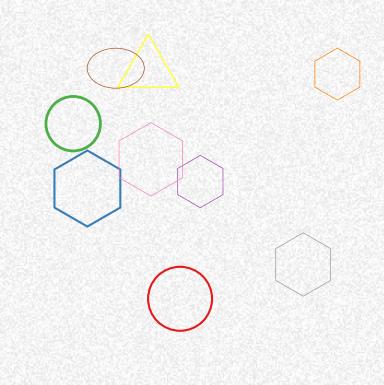[{"shape": "circle", "thickness": 1.5, "radius": 0.42, "center": [0.468, 0.224]}, {"shape": "hexagon", "thickness": 1.5, "radius": 0.49, "center": [0.227, 0.51]}, {"shape": "circle", "thickness": 2, "radius": 0.35, "center": [0.19, 0.679]}, {"shape": "hexagon", "thickness": 0.5, "radius": 0.34, "center": [0.52, 0.528]}, {"shape": "hexagon", "thickness": 0.5, "radius": 0.34, "center": [0.876, 0.808]}, {"shape": "triangle", "thickness": 1, "radius": 0.46, "center": [0.385, 0.819]}, {"shape": "oval", "thickness": 0.5, "radius": 0.37, "center": [0.301, 0.823]}, {"shape": "hexagon", "thickness": 0.5, "radius": 0.48, "center": [0.392, 0.586]}, {"shape": "hexagon", "thickness": 0.5, "radius": 0.41, "center": [0.787, 0.313]}]